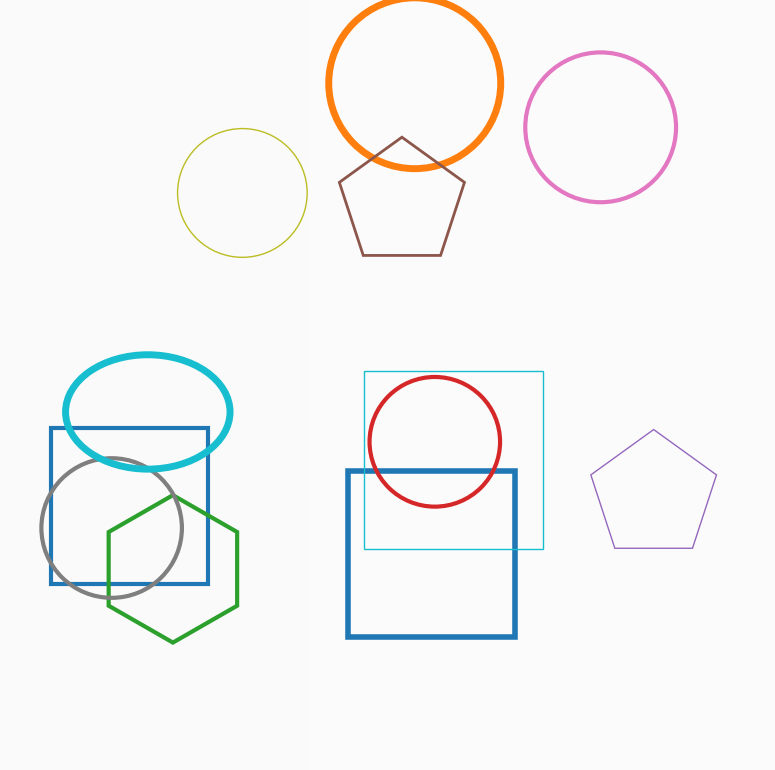[{"shape": "square", "thickness": 2, "radius": 0.54, "center": [0.557, 0.28]}, {"shape": "square", "thickness": 1.5, "radius": 0.5, "center": [0.167, 0.343]}, {"shape": "circle", "thickness": 2.5, "radius": 0.55, "center": [0.535, 0.892]}, {"shape": "hexagon", "thickness": 1.5, "radius": 0.48, "center": [0.223, 0.261]}, {"shape": "circle", "thickness": 1.5, "radius": 0.42, "center": [0.561, 0.426]}, {"shape": "pentagon", "thickness": 0.5, "radius": 0.43, "center": [0.843, 0.357]}, {"shape": "pentagon", "thickness": 1, "radius": 0.42, "center": [0.519, 0.737]}, {"shape": "circle", "thickness": 1.5, "radius": 0.49, "center": [0.775, 0.835]}, {"shape": "circle", "thickness": 1.5, "radius": 0.45, "center": [0.144, 0.314]}, {"shape": "circle", "thickness": 0.5, "radius": 0.42, "center": [0.313, 0.749]}, {"shape": "square", "thickness": 0.5, "radius": 0.58, "center": [0.585, 0.403]}, {"shape": "oval", "thickness": 2.5, "radius": 0.53, "center": [0.191, 0.465]}]